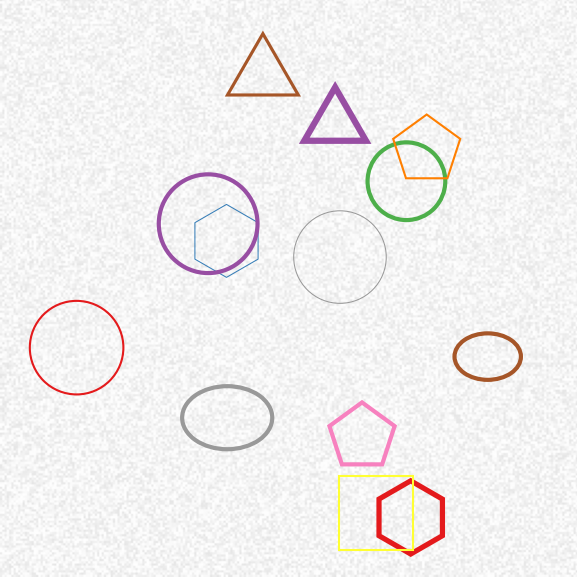[{"shape": "hexagon", "thickness": 2.5, "radius": 0.32, "center": [0.711, 0.103]}, {"shape": "circle", "thickness": 1, "radius": 0.41, "center": [0.133, 0.397]}, {"shape": "hexagon", "thickness": 0.5, "radius": 0.32, "center": [0.392, 0.582]}, {"shape": "circle", "thickness": 2, "radius": 0.34, "center": [0.704, 0.685]}, {"shape": "triangle", "thickness": 3, "radius": 0.31, "center": [0.58, 0.786]}, {"shape": "circle", "thickness": 2, "radius": 0.43, "center": [0.36, 0.612]}, {"shape": "pentagon", "thickness": 1, "radius": 0.31, "center": [0.739, 0.74]}, {"shape": "square", "thickness": 1, "radius": 0.32, "center": [0.652, 0.111]}, {"shape": "triangle", "thickness": 1.5, "radius": 0.35, "center": [0.455, 0.87]}, {"shape": "oval", "thickness": 2, "radius": 0.29, "center": [0.845, 0.382]}, {"shape": "pentagon", "thickness": 2, "radius": 0.3, "center": [0.627, 0.243]}, {"shape": "circle", "thickness": 0.5, "radius": 0.4, "center": [0.589, 0.554]}, {"shape": "oval", "thickness": 2, "radius": 0.39, "center": [0.393, 0.276]}]